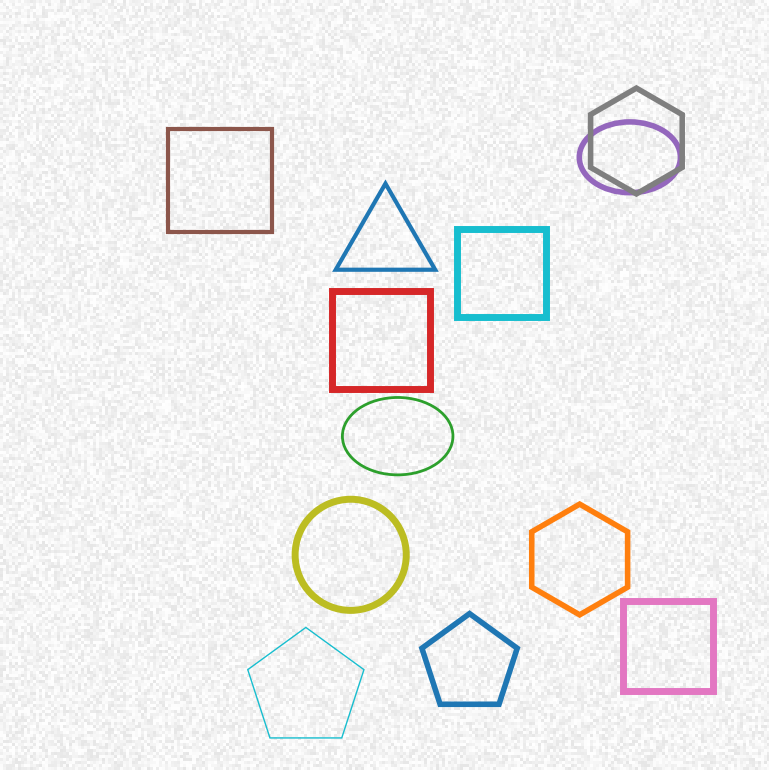[{"shape": "pentagon", "thickness": 2, "radius": 0.33, "center": [0.61, 0.138]}, {"shape": "triangle", "thickness": 1.5, "radius": 0.37, "center": [0.501, 0.687]}, {"shape": "hexagon", "thickness": 2, "radius": 0.36, "center": [0.753, 0.273]}, {"shape": "oval", "thickness": 1, "radius": 0.36, "center": [0.516, 0.434]}, {"shape": "square", "thickness": 2.5, "radius": 0.32, "center": [0.495, 0.558]}, {"shape": "oval", "thickness": 2, "radius": 0.33, "center": [0.818, 0.796]}, {"shape": "square", "thickness": 1.5, "radius": 0.34, "center": [0.285, 0.766]}, {"shape": "square", "thickness": 2.5, "radius": 0.29, "center": [0.867, 0.161]}, {"shape": "hexagon", "thickness": 2, "radius": 0.34, "center": [0.826, 0.817]}, {"shape": "circle", "thickness": 2.5, "radius": 0.36, "center": [0.455, 0.279]}, {"shape": "pentagon", "thickness": 0.5, "radius": 0.4, "center": [0.397, 0.106]}, {"shape": "square", "thickness": 2.5, "radius": 0.29, "center": [0.651, 0.645]}]